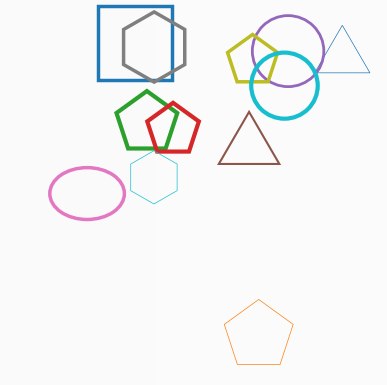[{"shape": "square", "thickness": 2.5, "radius": 0.48, "center": [0.348, 0.888]}, {"shape": "triangle", "thickness": 0.5, "radius": 0.41, "center": [0.883, 0.852]}, {"shape": "pentagon", "thickness": 0.5, "radius": 0.47, "center": [0.668, 0.129]}, {"shape": "pentagon", "thickness": 3, "radius": 0.41, "center": [0.379, 0.681]}, {"shape": "pentagon", "thickness": 3, "radius": 0.35, "center": [0.447, 0.663]}, {"shape": "circle", "thickness": 2, "radius": 0.46, "center": [0.743, 0.867]}, {"shape": "triangle", "thickness": 1.5, "radius": 0.45, "center": [0.643, 0.619]}, {"shape": "oval", "thickness": 2.5, "radius": 0.48, "center": [0.225, 0.497]}, {"shape": "hexagon", "thickness": 2.5, "radius": 0.46, "center": [0.398, 0.878]}, {"shape": "pentagon", "thickness": 2.5, "radius": 0.34, "center": [0.652, 0.842]}, {"shape": "circle", "thickness": 3, "radius": 0.43, "center": [0.734, 0.778]}, {"shape": "hexagon", "thickness": 0.5, "radius": 0.35, "center": [0.397, 0.539]}]